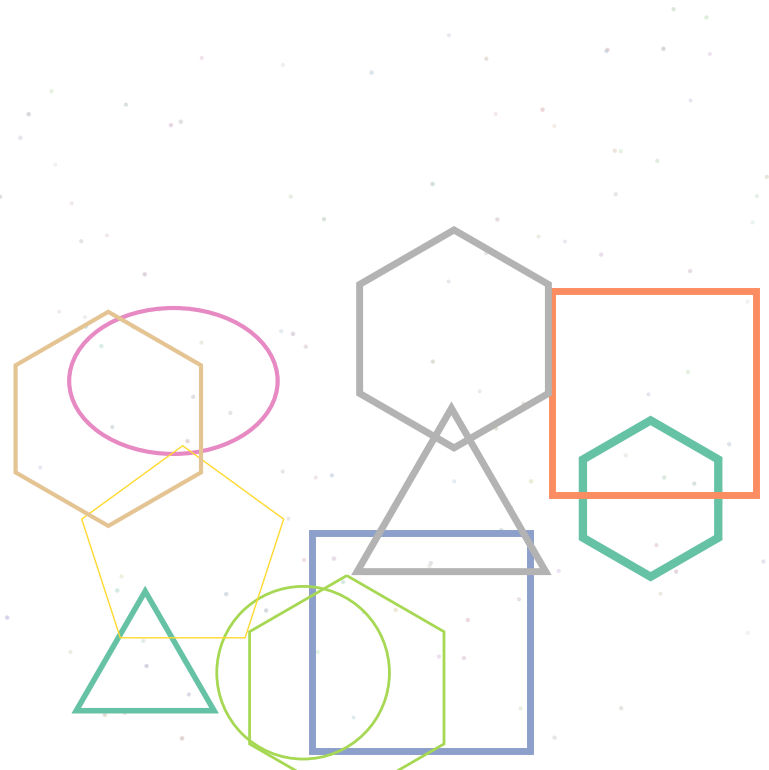[{"shape": "triangle", "thickness": 2, "radius": 0.52, "center": [0.189, 0.129]}, {"shape": "hexagon", "thickness": 3, "radius": 0.51, "center": [0.845, 0.352]}, {"shape": "square", "thickness": 2.5, "radius": 0.66, "center": [0.849, 0.489]}, {"shape": "square", "thickness": 2.5, "radius": 0.71, "center": [0.547, 0.166]}, {"shape": "oval", "thickness": 1.5, "radius": 0.68, "center": [0.225, 0.505]}, {"shape": "hexagon", "thickness": 1, "radius": 0.73, "center": [0.45, 0.107]}, {"shape": "circle", "thickness": 1, "radius": 0.56, "center": [0.394, 0.126]}, {"shape": "pentagon", "thickness": 0.5, "radius": 0.69, "center": [0.237, 0.283]}, {"shape": "hexagon", "thickness": 1.5, "radius": 0.7, "center": [0.141, 0.456]}, {"shape": "triangle", "thickness": 2.5, "radius": 0.71, "center": [0.586, 0.328]}, {"shape": "hexagon", "thickness": 2.5, "radius": 0.71, "center": [0.59, 0.56]}]